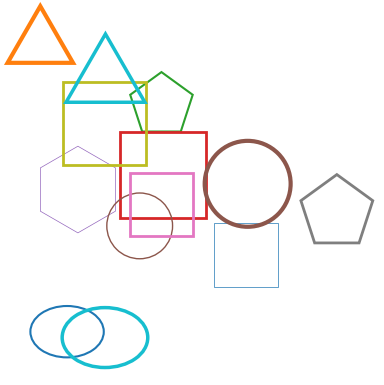[{"shape": "square", "thickness": 0.5, "radius": 0.42, "center": [0.639, 0.337]}, {"shape": "oval", "thickness": 1.5, "radius": 0.48, "center": [0.174, 0.138]}, {"shape": "triangle", "thickness": 3, "radius": 0.49, "center": [0.105, 0.886]}, {"shape": "pentagon", "thickness": 1.5, "radius": 0.43, "center": [0.419, 0.727]}, {"shape": "square", "thickness": 2, "radius": 0.56, "center": [0.424, 0.546]}, {"shape": "hexagon", "thickness": 0.5, "radius": 0.56, "center": [0.202, 0.508]}, {"shape": "circle", "thickness": 3, "radius": 0.56, "center": [0.643, 0.523]}, {"shape": "circle", "thickness": 1, "radius": 0.43, "center": [0.363, 0.413]}, {"shape": "square", "thickness": 2, "radius": 0.41, "center": [0.42, 0.469]}, {"shape": "pentagon", "thickness": 2, "radius": 0.49, "center": [0.875, 0.448]}, {"shape": "square", "thickness": 2, "radius": 0.54, "center": [0.27, 0.68]}, {"shape": "triangle", "thickness": 2.5, "radius": 0.59, "center": [0.274, 0.793]}, {"shape": "oval", "thickness": 2.5, "radius": 0.56, "center": [0.273, 0.123]}]